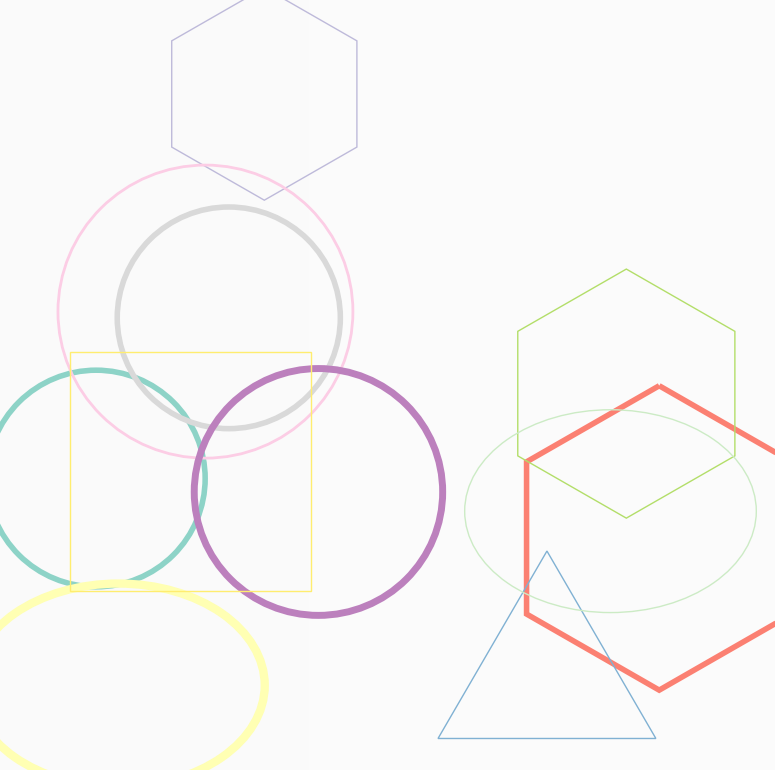[{"shape": "circle", "thickness": 2, "radius": 0.7, "center": [0.124, 0.379]}, {"shape": "oval", "thickness": 3, "radius": 0.94, "center": [0.153, 0.11]}, {"shape": "hexagon", "thickness": 0.5, "radius": 0.69, "center": [0.341, 0.878]}, {"shape": "hexagon", "thickness": 2, "radius": 0.99, "center": [0.851, 0.301]}, {"shape": "triangle", "thickness": 0.5, "radius": 0.81, "center": [0.706, 0.122]}, {"shape": "hexagon", "thickness": 0.5, "radius": 0.81, "center": [0.808, 0.489]}, {"shape": "circle", "thickness": 1, "radius": 0.95, "center": [0.265, 0.595]}, {"shape": "circle", "thickness": 2, "radius": 0.72, "center": [0.295, 0.587]}, {"shape": "circle", "thickness": 2.5, "radius": 0.8, "center": [0.411, 0.361]}, {"shape": "oval", "thickness": 0.5, "radius": 0.94, "center": [0.788, 0.336]}, {"shape": "square", "thickness": 0.5, "radius": 0.78, "center": [0.246, 0.388]}]